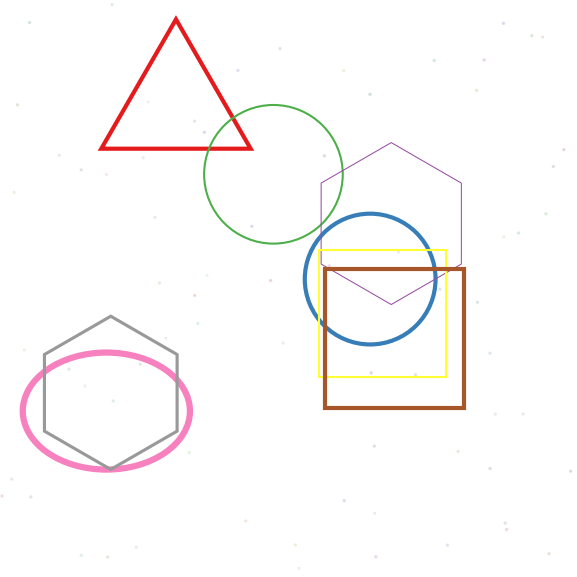[{"shape": "triangle", "thickness": 2, "radius": 0.75, "center": [0.305, 0.816]}, {"shape": "circle", "thickness": 2, "radius": 0.57, "center": [0.641, 0.516]}, {"shape": "circle", "thickness": 1, "radius": 0.6, "center": [0.473, 0.697]}, {"shape": "hexagon", "thickness": 0.5, "radius": 0.7, "center": [0.677, 0.612]}, {"shape": "square", "thickness": 1, "radius": 0.55, "center": [0.663, 0.457]}, {"shape": "square", "thickness": 2, "radius": 0.6, "center": [0.683, 0.413]}, {"shape": "oval", "thickness": 3, "radius": 0.72, "center": [0.184, 0.287]}, {"shape": "hexagon", "thickness": 1.5, "radius": 0.66, "center": [0.192, 0.319]}]